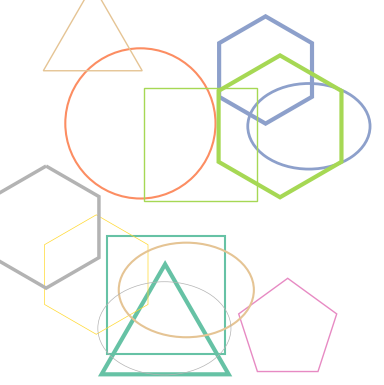[{"shape": "square", "thickness": 1.5, "radius": 0.77, "center": [0.431, 0.234]}, {"shape": "triangle", "thickness": 3, "radius": 0.95, "center": [0.429, 0.123]}, {"shape": "circle", "thickness": 1.5, "radius": 0.98, "center": [0.365, 0.679]}, {"shape": "hexagon", "thickness": 3, "radius": 0.7, "center": [0.69, 0.818]}, {"shape": "oval", "thickness": 2, "radius": 0.79, "center": [0.802, 0.672]}, {"shape": "pentagon", "thickness": 1, "radius": 0.67, "center": [0.747, 0.143]}, {"shape": "hexagon", "thickness": 3, "radius": 0.92, "center": [0.727, 0.672]}, {"shape": "square", "thickness": 1, "radius": 0.73, "center": [0.52, 0.624]}, {"shape": "hexagon", "thickness": 0.5, "radius": 0.78, "center": [0.25, 0.287]}, {"shape": "triangle", "thickness": 1, "radius": 0.74, "center": [0.241, 0.89]}, {"shape": "oval", "thickness": 1.5, "radius": 0.88, "center": [0.484, 0.247]}, {"shape": "oval", "thickness": 0.5, "radius": 0.86, "center": [0.427, 0.147]}, {"shape": "hexagon", "thickness": 2.5, "radius": 0.79, "center": [0.12, 0.41]}]